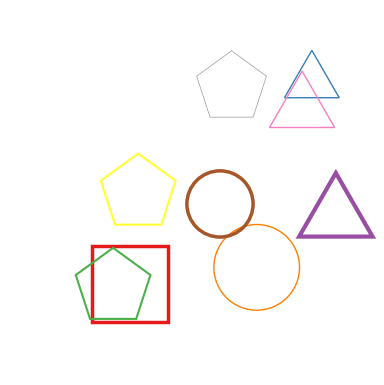[{"shape": "square", "thickness": 2.5, "radius": 0.49, "center": [0.338, 0.262]}, {"shape": "triangle", "thickness": 1, "radius": 0.41, "center": [0.81, 0.787]}, {"shape": "pentagon", "thickness": 1.5, "radius": 0.51, "center": [0.294, 0.254]}, {"shape": "triangle", "thickness": 3, "radius": 0.55, "center": [0.872, 0.441]}, {"shape": "circle", "thickness": 1, "radius": 0.56, "center": [0.667, 0.306]}, {"shape": "pentagon", "thickness": 1.5, "radius": 0.51, "center": [0.359, 0.499]}, {"shape": "circle", "thickness": 2.5, "radius": 0.43, "center": [0.571, 0.47]}, {"shape": "triangle", "thickness": 1, "radius": 0.49, "center": [0.785, 0.718]}, {"shape": "pentagon", "thickness": 0.5, "radius": 0.48, "center": [0.601, 0.773]}]